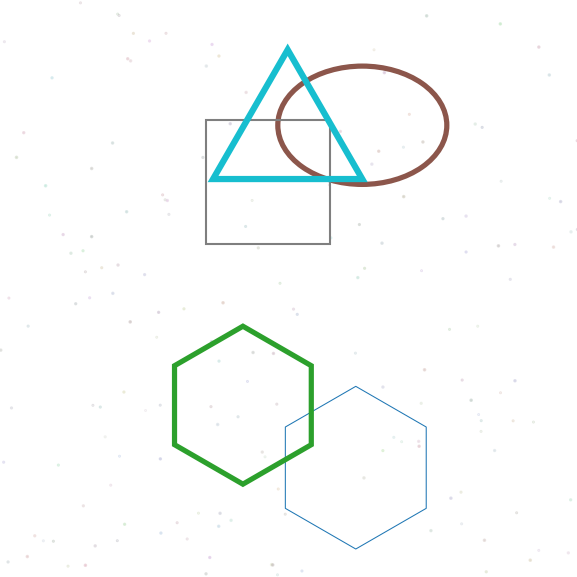[{"shape": "hexagon", "thickness": 0.5, "radius": 0.7, "center": [0.616, 0.189]}, {"shape": "hexagon", "thickness": 2.5, "radius": 0.68, "center": [0.421, 0.297]}, {"shape": "oval", "thickness": 2.5, "radius": 0.73, "center": [0.627, 0.782]}, {"shape": "square", "thickness": 1, "radius": 0.54, "center": [0.464, 0.684]}, {"shape": "triangle", "thickness": 3, "radius": 0.75, "center": [0.498, 0.764]}]